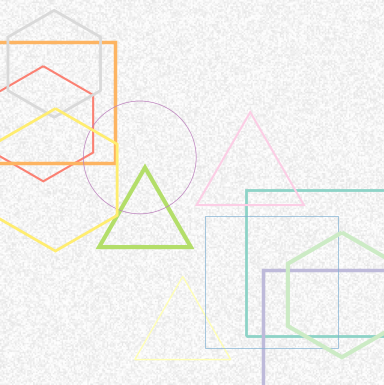[{"shape": "square", "thickness": 2, "radius": 0.95, "center": [0.829, 0.316]}, {"shape": "triangle", "thickness": 1, "radius": 0.72, "center": [0.475, 0.138]}, {"shape": "square", "thickness": 2.5, "radius": 0.82, "center": [0.846, 0.134]}, {"shape": "hexagon", "thickness": 1.5, "radius": 0.75, "center": [0.112, 0.679]}, {"shape": "square", "thickness": 0.5, "radius": 0.86, "center": [0.705, 0.268]}, {"shape": "square", "thickness": 2.5, "radius": 0.78, "center": [0.142, 0.734]}, {"shape": "triangle", "thickness": 3, "radius": 0.69, "center": [0.377, 0.427]}, {"shape": "triangle", "thickness": 1.5, "radius": 0.8, "center": [0.65, 0.548]}, {"shape": "hexagon", "thickness": 2, "radius": 0.69, "center": [0.141, 0.834]}, {"shape": "circle", "thickness": 0.5, "radius": 0.73, "center": [0.363, 0.591]}, {"shape": "hexagon", "thickness": 3, "radius": 0.81, "center": [0.888, 0.234]}, {"shape": "hexagon", "thickness": 2, "radius": 0.93, "center": [0.144, 0.533]}]